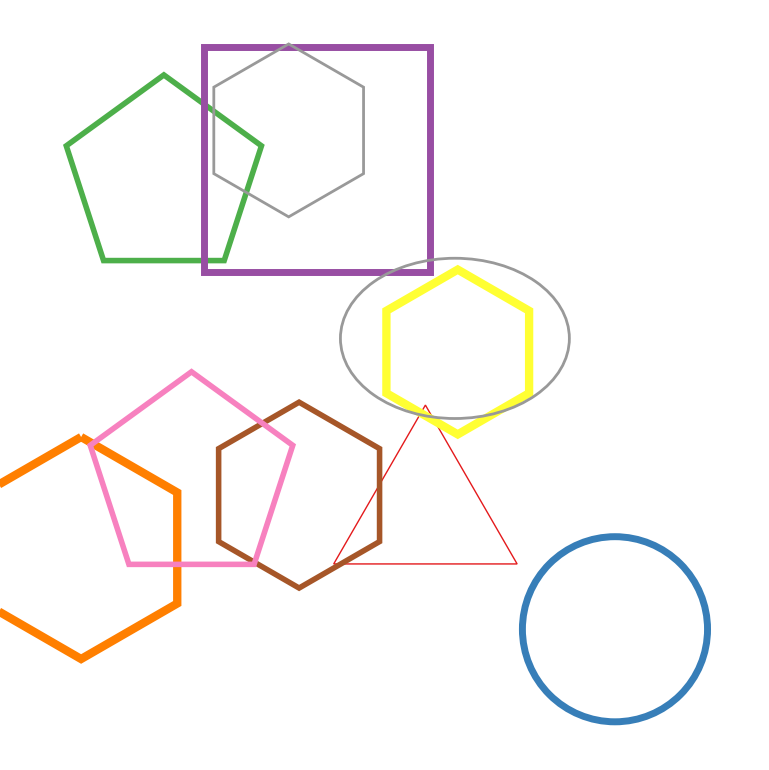[{"shape": "triangle", "thickness": 0.5, "radius": 0.69, "center": [0.552, 0.336]}, {"shape": "circle", "thickness": 2.5, "radius": 0.6, "center": [0.799, 0.183]}, {"shape": "pentagon", "thickness": 2, "radius": 0.67, "center": [0.213, 0.769]}, {"shape": "square", "thickness": 2.5, "radius": 0.73, "center": [0.412, 0.793]}, {"shape": "hexagon", "thickness": 3, "radius": 0.72, "center": [0.105, 0.288]}, {"shape": "hexagon", "thickness": 3, "radius": 0.53, "center": [0.594, 0.543]}, {"shape": "hexagon", "thickness": 2, "radius": 0.6, "center": [0.388, 0.357]}, {"shape": "pentagon", "thickness": 2, "radius": 0.69, "center": [0.249, 0.379]}, {"shape": "hexagon", "thickness": 1, "radius": 0.56, "center": [0.375, 0.831]}, {"shape": "oval", "thickness": 1, "radius": 0.74, "center": [0.591, 0.561]}]